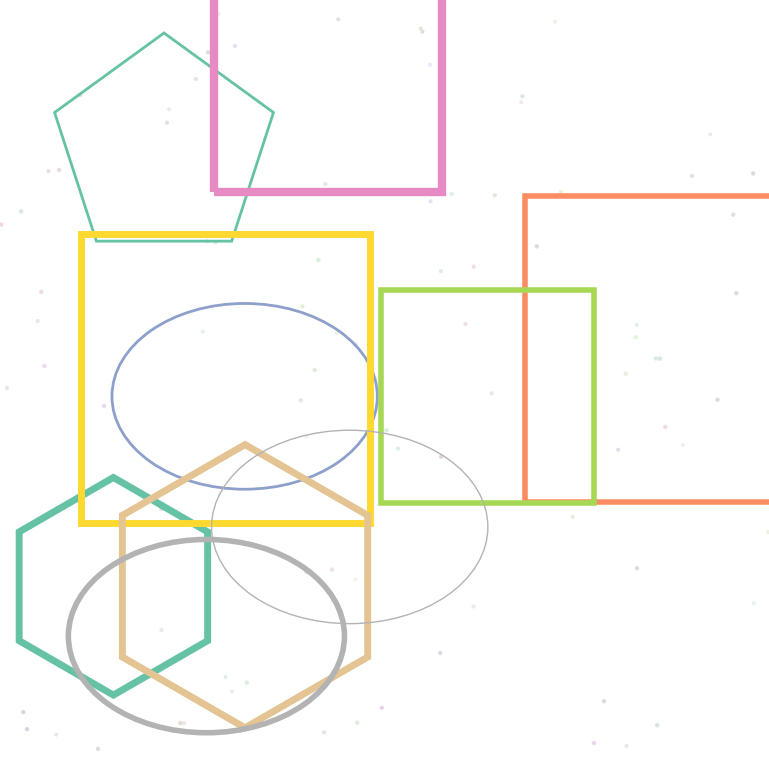[{"shape": "pentagon", "thickness": 1, "radius": 0.75, "center": [0.213, 0.808]}, {"shape": "hexagon", "thickness": 2.5, "radius": 0.71, "center": [0.147, 0.239]}, {"shape": "square", "thickness": 2, "radius": 1.0, "center": [0.88, 0.547]}, {"shape": "oval", "thickness": 1, "radius": 0.86, "center": [0.318, 0.485]}, {"shape": "square", "thickness": 3, "radius": 0.74, "center": [0.425, 0.899]}, {"shape": "square", "thickness": 2, "radius": 0.69, "center": [0.633, 0.485]}, {"shape": "square", "thickness": 2.5, "radius": 0.94, "center": [0.293, 0.508]}, {"shape": "hexagon", "thickness": 2.5, "radius": 0.92, "center": [0.318, 0.239]}, {"shape": "oval", "thickness": 0.5, "radius": 0.9, "center": [0.454, 0.316]}, {"shape": "oval", "thickness": 2, "radius": 0.9, "center": [0.268, 0.174]}]